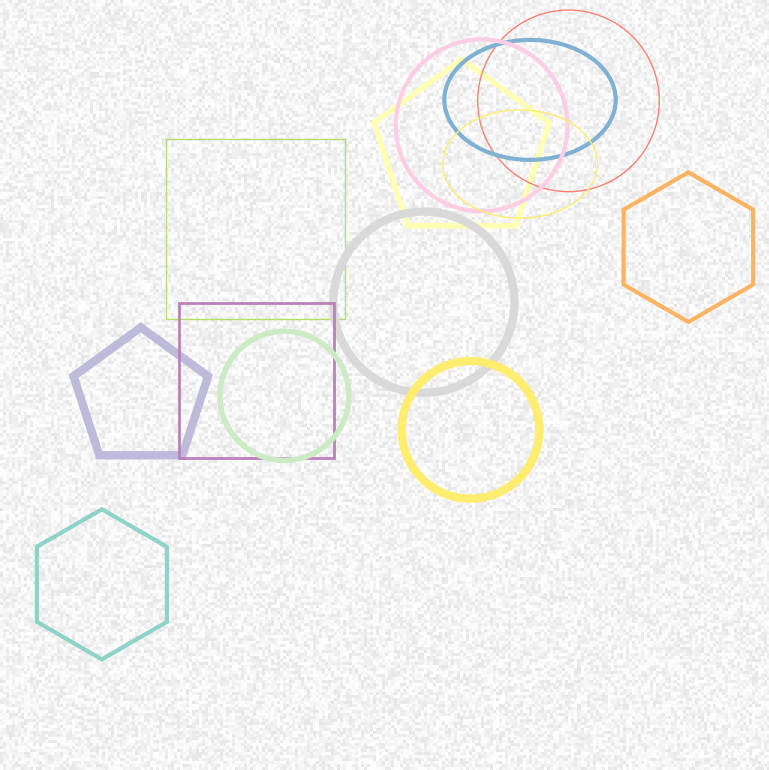[{"shape": "hexagon", "thickness": 1.5, "radius": 0.49, "center": [0.132, 0.241]}, {"shape": "pentagon", "thickness": 2, "radius": 0.6, "center": [0.6, 0.804]}, {"shape": "pentagon", "thickness": 3, "radius": 0.46, "center": [0.183, 0.483]}, {"shape": "circle", "thickness": 0.5, "radius": 0.59, "center": [0.738, 0.869]}, {"shape": "oval", "thickness": 1.5, "radius": 0.56, "center": [0.688, 0.87]}, {"shape": "hexagon", "thickness": 1.5, "radius": 0.49, "center": [0.894, 0.679]}, {"shape": "square", "thickness": 0.5, "radius": 0.58, "center": [0.332, 0.702]}, {"shape": "circle", "thickness": 1.5, "radius": 0.56, "center": [0.626, 0.837]}, {"shape": "circle", "thickness": 3, "radius": 0.59, "center": [0.55, 0.608]}, {"shape": "square", "thickness": 1, "radius": 0.5, "center": [0.333, 0.506]}, {"shape": "circle", "thickness": 2, "radius": 0.42, "center": [0.369, 0.486]}, {"shape": "circle", "thickness": 3, "radius": 0.45, "center": [0.611, 0.442]}, {"shape": "oval", "thickness": 0.5, "radius": 0.5, "center": [0.675, 0.787]}]